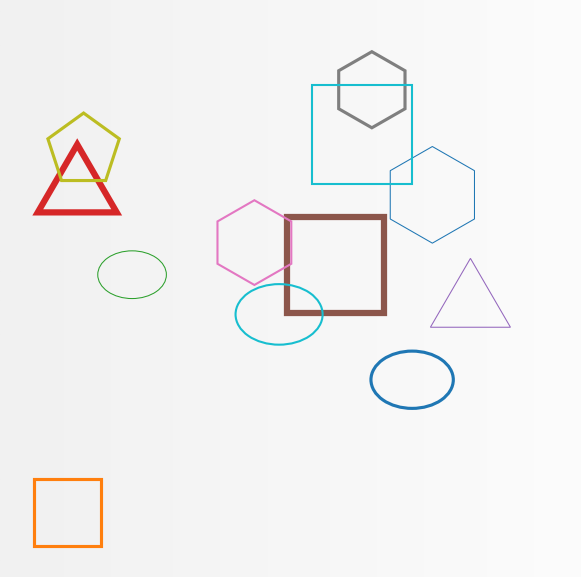[{"shape": "oval", "thickness": 1.5, "radius": 0.35, "center": [0.709, 0.342]}, {"shape": "hexagon", "thickness": 0.5, "radius": 0.42, "center": [0.744, 0.662]}, {"shape": "square", "thickness": 1.5, "radius": 0.29, "center": [0.116, 0.111]}, {"shape": "oval", "thickness": 0.5, "radius": 0.3, "center": [0.227, 0.523]}, {"shape": "triangle", "thickness": 3, "radius": 0.39, "center": [0.133, 0.671]}, {"shape": "triangle", "thickness": 0.5, "radius": 0.4, "center": [0.809, 0.472]}, {"shape": "square", "thickness": 3, "radius": 0.42, "center": [0.577, 0.54]}, {"shape": "hexagon", "thickness": 1, "radius": 0.37, "center": [0.438, 0.579]}, {"shape": "hexagon", "thickness": 1.5, "radius": 0.33, "center": [0.64, 0.844]}, {"shape": "pentagon", "thickness": 1.5, "radius": 0.32, "center": [0.144, 0.739]}, {"shape": "square", "thickness": 1, "radius": 0.43, "center": [0.623, 0.767]}, {"shape": "oval", "thickness": 1, "radius": 0.37, "center": [0.48, 0.455]}]